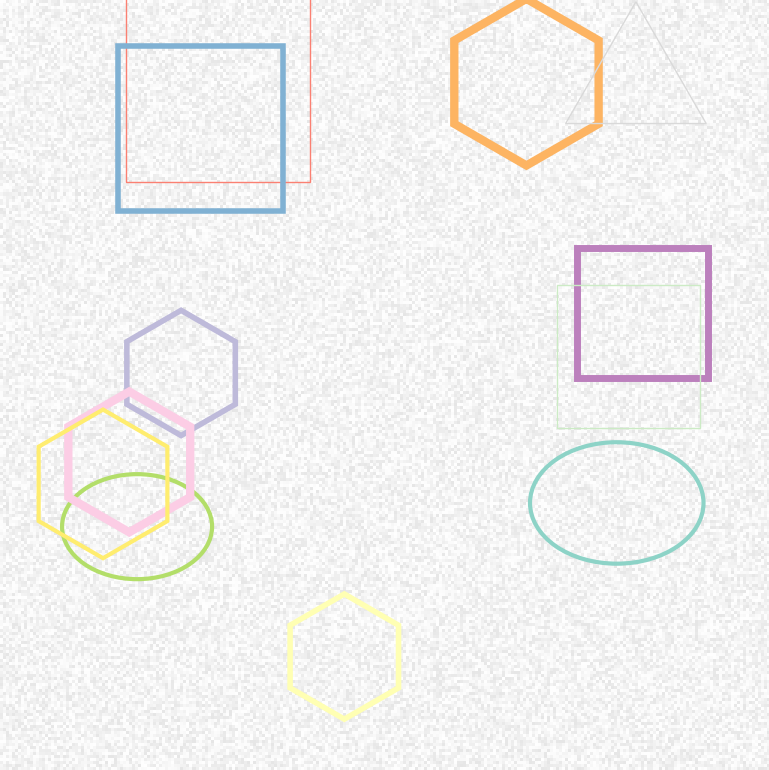[{"shape": "oval", "thickness": 1.5, "radius": 0.56, "center": [0.801, 0.347]}, {"shape": "hexagon", "thickness": 2, "radius": 0.41, "center": [0.447, 0.147]}, {"shape": "hexagon", "thickness": 2, "radius": 0.41, "center": [0.235, 0.516]}, {"shape": "square", "thickness": 0.5, "radius": 0.6, "center": [0.283, 0.882]}, {"shape": "square", "thickness": 2, "radius": 0.54, "center": [0.26, 0.833]}, {"shape": "hexagon", "thickness": 3, "radius": 0.54, "center": [0.684, 0.893]}, {"shape": "oval", "thickness": 1.5, "radius": 0.49, "center": [0.178, 0.316]}, {"shape": "hexagon", "thickness": 3, "radius": 0.46, "center": [0.168, 0.4]}, {"shape": "triangle", "thickness": 0.5, "radius": 0.53, "center": [0.826, 0.892]}, {"shape": "square", "thickness": 2.5, "radius": 0.42, "center": [0.834, 0.593]}, {"shape": "square", "thickness": 0.5, "radius": 0.47, "center": [0.816, 0.537]}, {"shape": "hexagon", "thickness": 1.5, "radius": 0.48, "center": [0.134, 0.372]}]